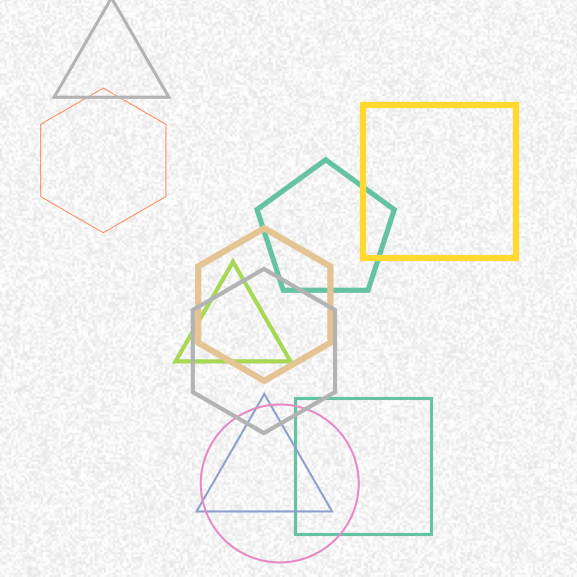[{"shape": "pentagon", "thickness": 2.5, "radius": 0.62, "center": [0.564, 0.598]}, {"shape": "square", "thickness": 1.5, "radius": 0.59, "center": [0.628, 0.192]}, {"shape": "hexagon", "thickness": 0.5, "radius": 0.63, "center": [0.179, 0.721]}, {"shape": "triangle", "thickness": 1, "radius": 0.68, "center": [0.458, 0.181]}, {"shape": "circle", "thickness": 1, "radius": 0.68, "center": [0.484, 0.162]}, {"shape": "triangle", "thickness": 2, "radius": 0.57, "center": [0.403, 0.431]}, {"shape": "square", "thickness": 3, "radius": 0.66, "center": [0.761, 0.685]}, {"shape": "hexagon", "thickness": 3, "radius": 0.66, "center": [0.458, 0.472]}, {"shape": "hexagon", "thickness": 2, "radius": 0.71, "center": [0.457, 0.391]}, {"shape": "triangle", "thickness": 1.5, "radius": 0.57, "center": [0.193, 0.888]}]